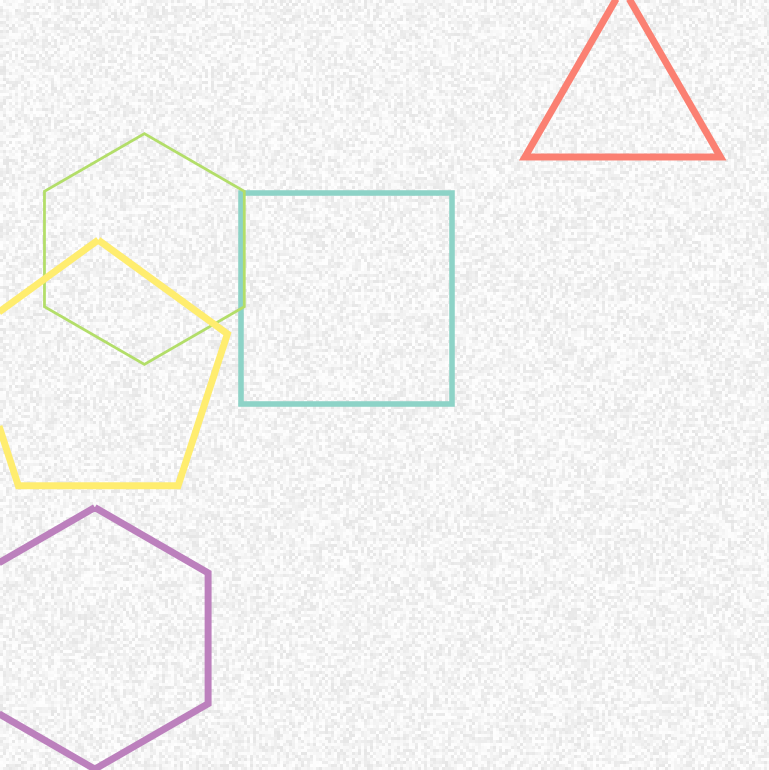[{"shape": "square", "thickness": 2, "radius": 0.68, "center": [0.45, 0.612]}, {"shape": "triangle", "thickness": 2.5, "radius": 0.73, "center": [0.809, 0.869]}, {"shape": "hexagon", "thickness": 1, "radius": 0.75, "center": [0.187, 0.677]}, {"shape": "hexagon", "thickness": 2.5, "radius": 0.85, "center": [0.123, 0.171]}, {"shape": "pentagon", "thickness": 2.5, "radius": 0.88, "center": [0.128, 0.512]}]